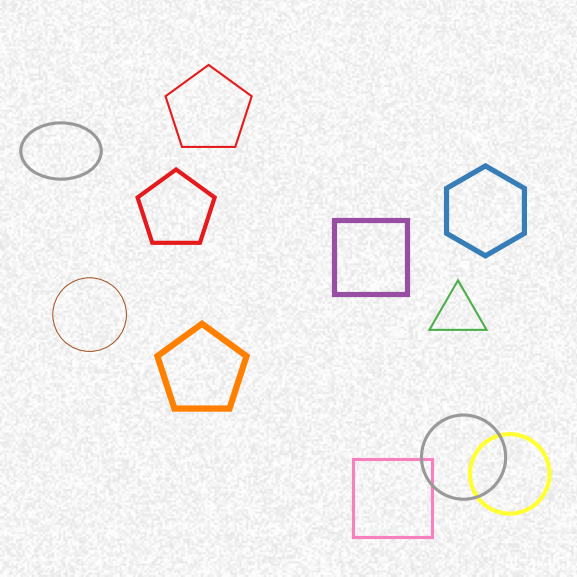[{"shape": "pentagon", "thickness": 1, "radius": 0.39, "center": [0.361, 0.808]}, {"shape": "pentagon", "thickness": 2, "radius": 0.35, "center": [0.305, 0.635]}, {"shape": "hexagon", "thickness": 2.5, "radius": 0.39, "center": [0.841, 0.634]}, {"shape": "triangle", "thickness": 1, "radius": 0.29, "center": [0.793, 0.457]}, {"shape": "square", "thickness": 2.5, "radius": 0.32, "center": [0.642, 0.554]}, {"shape": "pentagon", "thickness": 3, "radius": 0.41, "center": [0.35, 0.357]}, {"shape": "circle", "thickness": 2, "radius": 0.34, "center": [0.883, 0.179]}, {"shape": "circle", "thickness": 0.5, "radius": 0.32, "center": [0.155, 0.454]}, {"shape": "square", "thickness": 1.5, "radius": 0.34, "center": [0.68, 0.137]}, {"shape": "oval", "thickness": 1.5, "radius": 0.35, "center": [0.106, 0.738]}, {"shape": "circle", "thickness": 1.5, "radius": 0.36, "center": [0.803, 0.208]}]